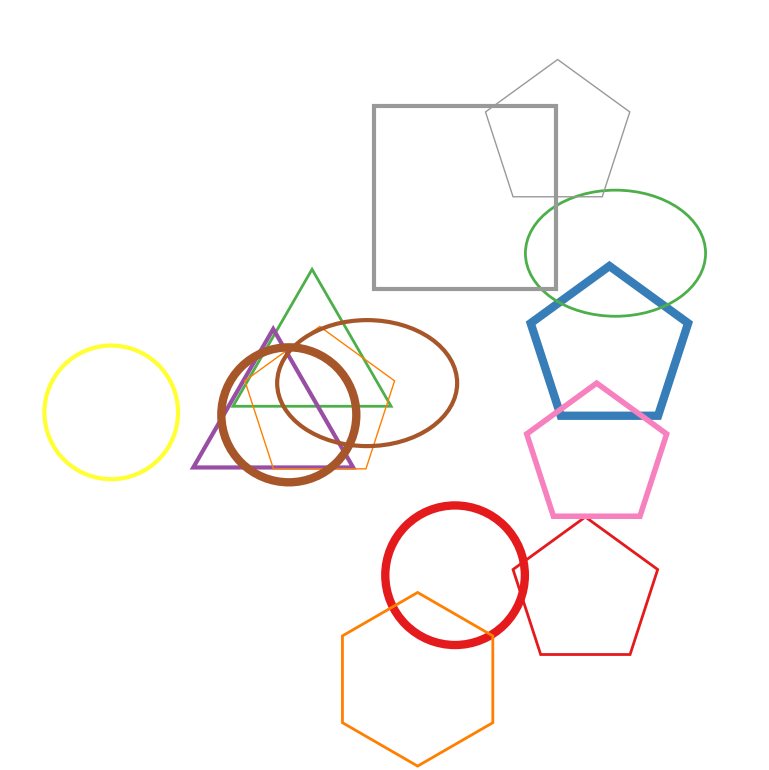[{"shape": "pentagon", "thickness": 1, "radius": 0.49, "center": [0.76, 0.23]}, {"shape": "circle", "thickness": 3, "radius": 0.45, "center": [0.591, 0.253]}, {"shape": "pentagon", "thickness": 3, "radius": 0.54, "center": [0.791, 0.547]}, {"shape": "oval", "thickness": 1, "radius": 0.58, "center": [0.799, 0.671]}, {"shape": "triangle", "thickness": 1, "radius": 0.59, "center": [0.405, 0.532]}, {"shape": "triangle", "thickness": 1.5, "radius": 0.6, "center": [0.355, 0.453]}, {"shape": "hexagon", "thickness": 1, "radius": 0.56, "center": [0.542, 0.118]}, {"shape": "pentagon", "thickness": 0.5, "radius": 0.51, "center": [0.415, 0.474]}, {"shape": "circle", "thickness": 1.5, "radius": 0.43, "center": [0.144, 0.464]}, {"shape": "oval", "thickness": 1.5, "radius": 0.58, "center": [0.477, 0.502]}, {"shape": "circle", "thickness": 3, "radius": 0.44, "center": [0.375, 0.461]}, {"shape": "pentagon", "thickness": 2, "radius": 0.48, "center": [0.775, 0.407]}, {"shape": "pentagon", "thickness": 0.5, "radius": 0.49, "center": [0.724, 0.824]}, {"shape": "square", "thickness": 1.5, "radius": 0.59, "center": [0.604, 0.743]}]